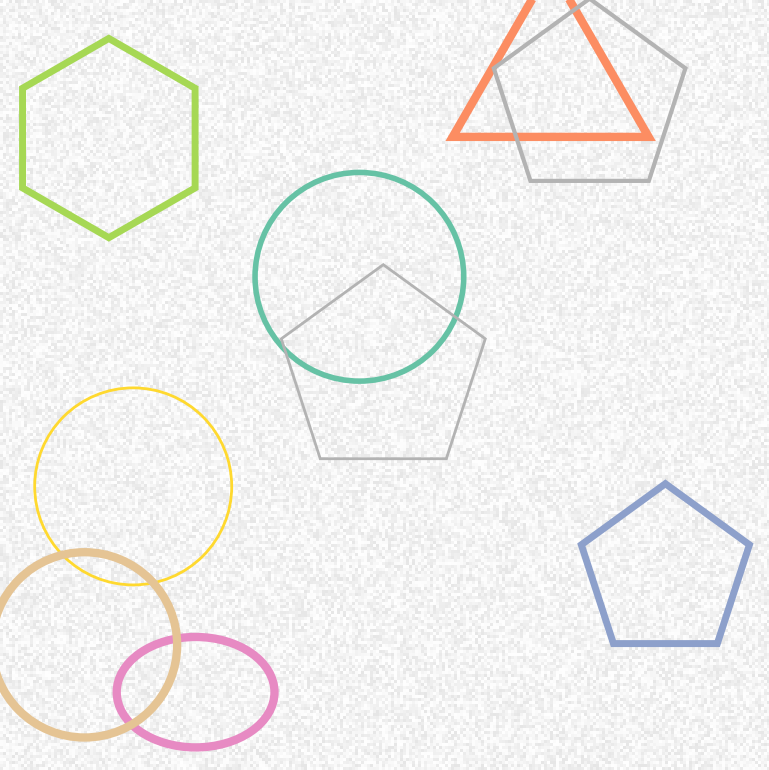[{"shape": "circle", "thickness": 2, "radius": 0.68, "center": [0.467, 0.641]}, {"shape": "triangle", "thickness": 3, "radius": 0.73, "center": [0.715, 0.896]}, {"shape": "pentagon", "thickness": 2.5, "radius": 0.57, "center": [0.864, 0.257]}, {"shape": "oval", "thickness": 3, "radius": 0.51, "center": [0.254, 0.101]}, {"shape": "hexagon", "thickness": 2.5, "radius": 0.65, "center": [0.141, 0.821]}, {"shape": "circle", "thickness": 1, "radius": 0.64, "center": [0.173, 0.368]}, {"shape": "circle", "thickness": 3, "radius": 0.6, "center": [0.11, 0.163]}, {"shape": "pentagon", "thickness": 1.5, "radius": 0.65, "center": [0.766, 0.871]}, {"shape": "pentagon", "thickness": 1, "radius": 0.7, "center": [0.498, 0.517]}]